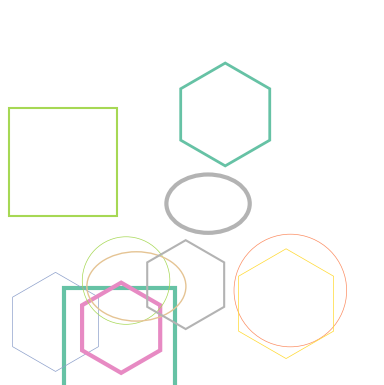[{"shape": "square", "thickness": 3, "radius": 0.72, "center": [0.311, 0.108]}, {"shape": "hexagon", "thickness": 2, "radius": 0.67, "center": [0.585, 0.703]}, {"shape": "circle", "thickness": 0.5, "radius": 0.73, "center": [0.754, 0.245]}, {"shape": "hexagon", "thickness": 0.5, "radius": 0.64, "center": [0.144, 0.164]}, {"shape": "hexagon", "thickness": 3, "radius": 0.59, "center": [0.315, 0.149]}, {"shape": "circle", "thickness": 0.5, "radius": 0.57, "center": [0.327, 0.271]}, {"shape": "square", "thickness": 1.5, "radius": 0.7, "center": [0.163, 0.58]}, {"shape": "hexagon", "thickness": 0.5, "radius": 0.71, "center": [0.743, 0.211]}, {"shape": "oval", "thickness": 1, "radius": 0.64, "center": [0.354, 0.256]}, {"shape": "hexagon", "thickness": 1.5, "radius": 0.58, "center": [0.482, 0.261]}, {"shape": "oval", "thickness": 3, "radius": 0.54, "center": [0.54, 0.471]}]